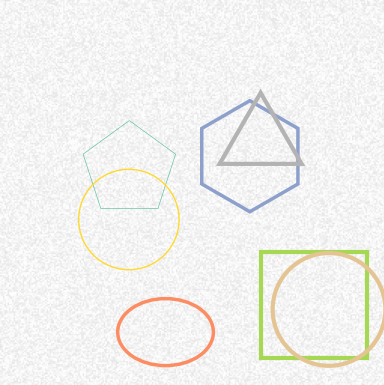[{"shape": "pentagon", "thickness": 0.5, "radius": 0.63, "center": [0.336, 0.561]}, {"shape": "oval", "thickness": 2.5, "radius": 0.62, "center": [0.43, 0.137]}, {"shape": "hexagon", "thickness": 2.5, "radius": 0.72, "center": [0.649, 0.594]}, {"shape": "square", "thickness": 3, "radius": 0.69, "center": [0.815, 0.207]}, {"shape": "circle", "thickness": 1, "radius": 0.65, "center": [0.335, 0.43]}, {"shape": "circle", "thickness": 3, "radius": 0.73, "center": [0.855, 0.196]}, {"shape": "triangle", "thickness": 3, "radius": 0.62, "center": [0.677, 0.636]}]